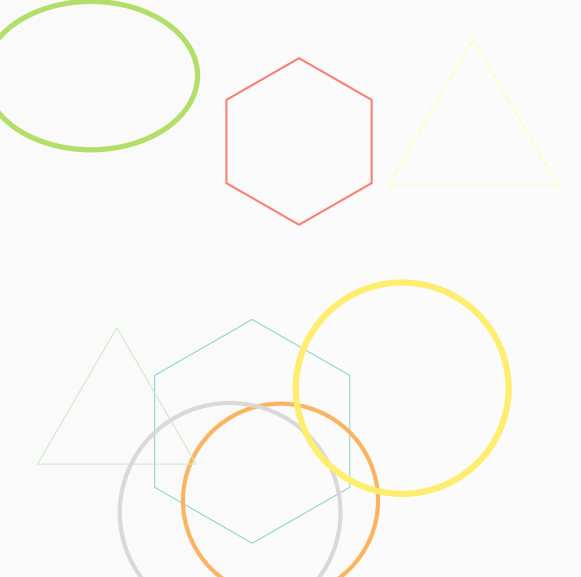[{"shape": "hexagon", "thickness": 0.5, "radius": 0.97, "center": [0.434, 0.252]}, {"shape": "triangle", "thickness": 0.5, "radius": 0.84, "center": [0.814, 0.762]}, {"shape": "hexagon", "thickness": 1, "radius": 0.72, "center": [0.514, 0.754]}, {"shape": "circle", "thickness": 2, "radius": 0.84, "center": [0.483, 0.132]}, {"shape": "oval", "thickness": 2.5, "radius": 0.92, "center": [0.156, 0.868]}, {"shape": "circle", "thickness": 2, "radius": 0.95, "center": [0.396, 0.111]}, {"shape": "triangle", "thickness": 0.5, "radius": 0.79, "center": [0.201, 0.274]}, {"shape": "circle", "thickness": 3, "radius": 0.92, "center": [0.692, 0.327]}]